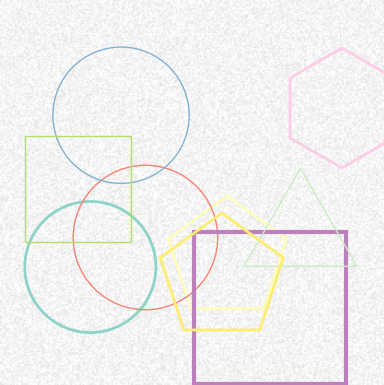[{"shape": "circle", "thickness": 2, "radius": 0.85, "center": [0.235, 0.307]}, {"shape": "pentagon", "thickness": 1.5, "radius": 0.81, "center": [0.59, 0.329]}, {"shape": "circle", "thickness": 1, "radius": 0.94, "center": [0.378, 0.383]}, {"shape": "circle", "thickness": 1, "radius": 0.89, "center": [0.314, 0.701]}, {"shape": "square", "thickness": 1, "radius": 0.69, "center": [0.202, 0.509]}, {"shape": "hexagon", "thickness": 2, "radius": 0.78, "center": [0.888, 0.72]}, {"shape": "square", "thickness": 3, "radius": 0.99, "center": [0.702, 0.199]}, {"shape": "triangle", "thickness": 1, "radius": 0.85, "center": [0.78, 0.393]}, {"shape": "pentagon", "thickness": 2, "radius": 0.84, "center": [0.576, 0.279]}]